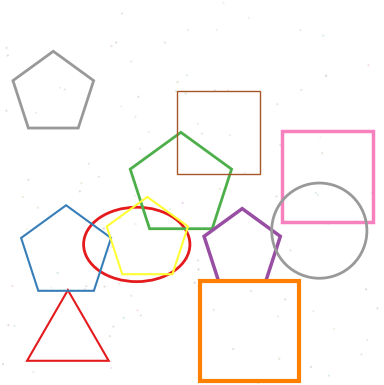[{"shape": "oval", "thickness": 2, "radius": 0.69, "center": [0.355, 0.365]}, {"shape": "triangle", "thickness": 1.5, "radius": 0.61, "center": [0.176, 0.124]}, {"shape": "pentagon", "thickness": 1.5, "radius": 0.61, "center": [0.172, 0.344]}, {"shape": "pentagon", "thickness": 2, "radius": 0.69, "center": [0.47, 0.518]}, {"shape": "pentagon", "thickness": 2.5, "radius": 0.52, "center": [0.629, 0.354]}, {"shape": "square", "thickness": 3, "radius": 0.65, "center": [0.648, 0.141]}, {"shape": "pentagon", "thickness": 1.5, "radius": 0.55, "center": [0.383, 0.378]}, {"shape": "square", "thickness": 1, "radius": 0.54, "center": [0.568, 0.656]}, {"shape": "square", "thickness": 2.5, "radius": 0.59, "center": [0.85, 0.542]}, {"shape": "circle", "thickness": 2, "radius": 0.62, "center": [0.829, 0.401]}, {"shape": "pentagon", "thickness": 2, "radius": 0.55, "center": [0.138, 0.757]}]